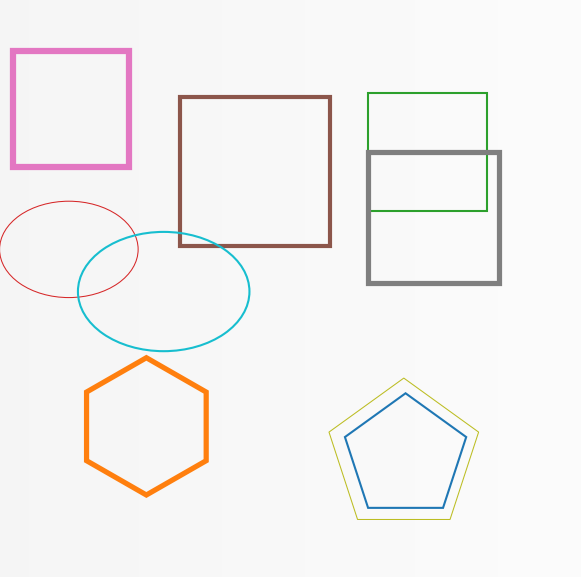[{"shape": "pentagon", "thickness": 1, "radius": 0.55, "center": [0.698, 0.208]}, {"shape": "hexagon", "thickness": 2.5, "radius": 0.59, "center": [0.252, 0.261]}, {"shape": "square", "thickness": 1, "radius": 0.51, "center": [0.735, 0.736]}, {"shape": "oval", "thickness": 0.5, "radius": 0.6, "center": [0.118, 0.567]}, {"shape": "square", "thickness": 2, "radius": 0.64, "center": [0.438, 0.703]}, {"shape": "square", "thickness": 3, "radius": 0.5, "center": [0.122, 0.811]}, {"shape": "square", "thickness": 2.5, "radius": 0.57, "center": [0.745, 0.623]}, {"shape": "pentagon", "thickness": 0.5, "radius": 0.68, "center": [0.695, 0.209]}, {"shape": "oval", "thickness": 1, "radius": 0.74, "center": [0.282, 0.494]}]